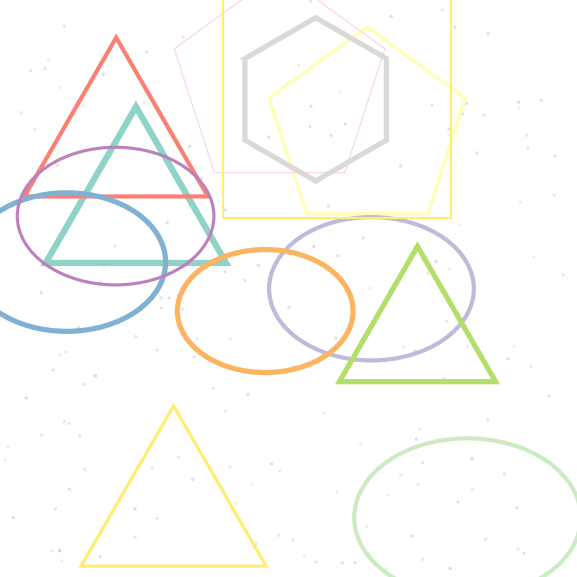[{"shape": "triangle", "thickness": 3, "radius": 0.9, "center": [0.235, 0.634]}, {"shape": "pentagon", "thickness": 1.5, "radius": 0.89, "center": [0.636, 0.774]}, {"shape": "oval", "thickness": 2, "radius": 0.89, "center": [0.643, 0.499]}, {"shape": "triangle", "thickness": 2, "radius": 0.92, "center": [0.201, 0.751]}, {"shape": "oval", "thickness": 2.5, "radius": 0.86, "center": [0.115, 0.545]}, {"shape": "oval", "thickness": 2.5, "radius": 0.76, "center": [0.459, 0.461]}, {"shape": "triangle", "thickness": 2.5, "radius": 0.78, "center": [0.723, 0.416]}, {"shape": "pentagon", "thickness": 0.5, "radius": 0.96, "center": [0.484, 0.855]}, {"shape": "hexagon", "thickness": 2.5, "radius": 0.71, "center": [0.547, 0.827]}, {"shape": "oval", "thickness": 1.5, "radius": 0.85, "center": [0.2, 0.625]}, {"shape": "oval", "thickness": 2, "radius": 0.98, "center": [0.809, 0.103]}, {"shape": "square", "thickness": 1, "radius": 0.99, "center": [0.584, 0.819]}, {"shape": "triangle", "thickness": 1.5, "radius": 0.93, "center": [0.301, 0.111]}]